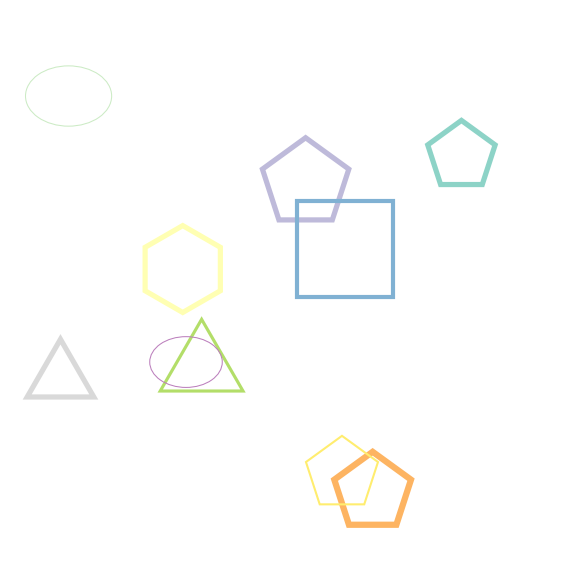[{"shape": "pentagon", "thickness": 2.5, "radius": 0.31, "center": [0.799, 0.729]}, {"shape": "hexagon", "thickness": 2.5, "radius": 0.38, "center": [0.316, 0.533]}, {"shape": "pentagon", "thickness": 2.5, "radius": 0.39, "center": [0.529, 0.682]}, {"shape": "square", "thickness": 2, "radius": 0.41, "center": [0.597, 0.568]}, {"shape": "pentagon", "thickness": 3, "radius": 0.35, "center": [0.645, 0.147]}, {"shape": "triangle", "thickness": 1.5, "radius": 0.41, "center": [0.349, 0.363]}, {"shape": "triangle", "thickness": 2.5, "radius": 0.33, "center": [0.105, 0.345]}, {"shape": "oval", "thickness": 0.5, "radius": 0.31, "center": [0.322, 0.372]}, {"shape": "oval", "thickness": 0.5, "radius": 0.37, "center": [0.119, 0.833]}, {"shape": "pentagon", "thickness": 1, "radius": 0.33, "center": [0.592, 0.179]}]